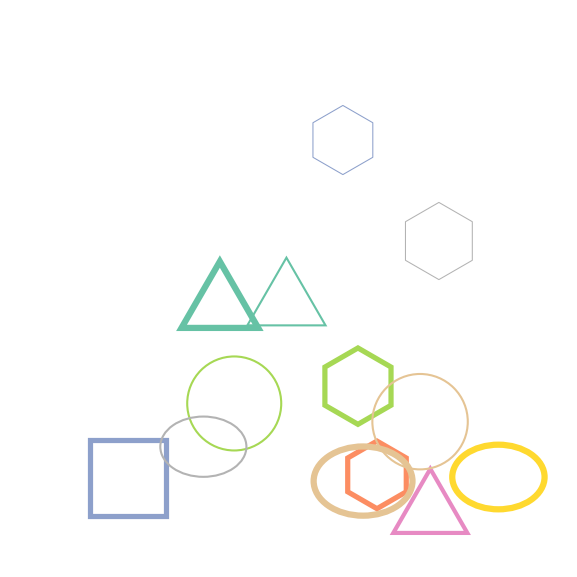[{"shape": "triangle", "thickness": 3, "radius": 0.38, "center": [0.381, 0.47]}, {"shape": "triangle", "thickness": 1, "radius": 0.39, "center": [0.496, 0.475]}, {"shape": "hexagon", "thickness": 2.5, "radius": 0.29, "center": [0.653, 0.177]}, {"shape": "square", "thickness": 2.5, "radius": 0.33, "center": [0.221, 0.171]}, {"shape": "hexagon", "thickness": 0.5, "radius": 0.3, "center": [0.594, 0.757]}, {"shape": "triangle", "thickness": 2, "radius": 0.37, "center": [0.745, 0.113]}, {"shape": "hexagon", "thickness": 2.5, "radius": 0.33, "center": [0.62, 0.33]}, {"shape": "circle", "thickness": 1, "radius": 0.41, "center": [0.406, 0.3]}, {"shape": "oval", "thickness": 3, "radius": 0.4, "center": [0.863, 0.173]}, {"shape": "oval", "thickness": 3, "radius": 0.43, "center": [0.629, 0.166]}, {"shape": "circle", "thickness": 1, "radius": 0.41, "center": [0.727, 0.269]}, {"shape": "oval", "thickness": 1, "radius": 0.37, "center": [0.352, 0.226]}, {"shape": "hexagon", "thickness": 0.5, "radius": 0.33, "center": [0.76, 0.582]}]